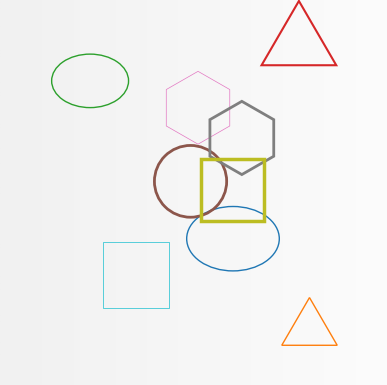[{"shape": "oval", "thickness": 1, "radius": 0.6, "center": [0.601, 0.38]}, {"shape": "triangle", "thickness": 1, "radius": 0.41, "center": [0.799, 0.144]}, {"shape": "oval", "thickness": 1, "radius": 0.5, "center": [0.233, 0.79]}, {"shape": "triangle", "thickness": 1.5, "radius": 0.56, "center": [0.771, 0.886]}, {"shape": "circle", "thickness": 2, "radius": 0.47, "center": [0.492, 0.529]}, {"shape": "hexagon", "thickness": 0.5, "radius": 0.47, "center": [0.511, 0.72]}, {"shape": "hexagon", "thickness": 2, "radius": 0.48, "center": [0.624, 0.642]}, {"shape": "square", "thickness": 2.5, "radius": 0.4, "center": [0.601, 0.506]}, {"shape": "square", "thickness": 0.5, "radius": 0.43, "center": [0.35, 0.287]}]